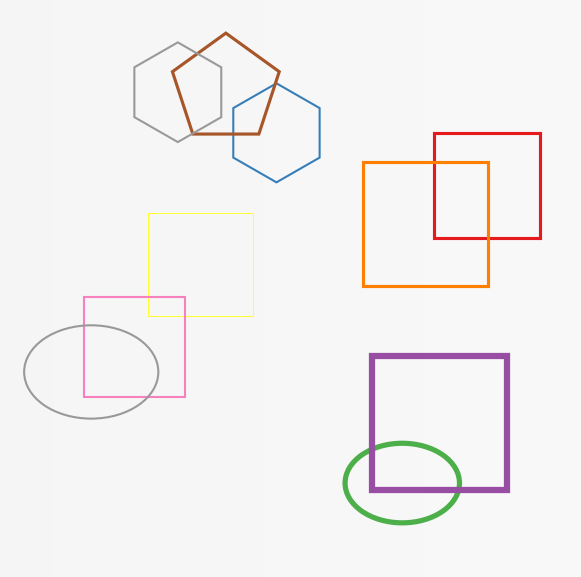[{"shape": "square", "thickness": 1.5, "radius": 0.46, "center": [0.838, 0.678]}, {"shape": "hexagon", "thickness": 1, "radius": 0.43, "center": [0.476, 0.769]}, {"shape": "oval", "thickness": 2.5, "radius": 0.49, "center": [0.692, 0.163]}, {"shape": "square", "thickness": 3, "radius": 0.58, "center": [0.756, 0.267]}, {"shape": "square", "thickness": 1.5, "radius": 0.54, "center": [0.732, 0.612]}, {"shape": "square", "thickness": 0.5, "radius": 0.45, "center": [0.345, 0.541]}, {"shape": "pentagon", "thickness": 1.5, "radius": 0.48, "center": [0.389, 0.845]}, {"shape": "square", "thickness": 1, "radius": 0.43, "center": [0.232, 0.398]}, {"shape": "oval", "thickness": 1, "radius": 0.58, "center": [0.157, 0.355]}, {"shape": "hexagon", "thickness": 1, "radius": 0.43, "center": [0.306, 0.839]}]